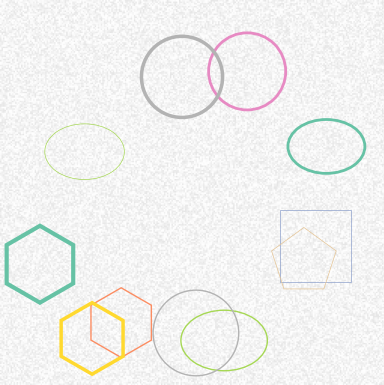[{"shape": "oval", "thickness": 2, "radius": 0.5, "center": [0.848, 0.62]}, {"shape": "hexagon", "thickness": 3, "radius": 0.5, "center": [0.104, 0.314]}, {"shape": "hexagon", "thickness": 1, "radius": 0.45, "center": [0.315, 0.162]}, {"shape": "square", "thickness": 0.5, "radius": 0.46, "center": [0.819, 0.361]}, {"shape": "circle", "thickness": 2, "radius": 0.5, "center": [0.642, 0.815]}, {"shape": "oval", "thickness": 1, "radius": 0.56, "center": [0.582, 0.116]}, {"shape": "oval", "thickness": 0.5, "radius": 0.52, "center": [0.22, 0.606]}, {"shape": "hexagon", "thickness": 2.5, "radius": 0.46, "center": [0.239, 0.121]}, {"shape": "pentagon", "thickness": 0.5, "radius": 0.44, "center": [0.789, 0.321]}, {"shape": "circle", "thickness": 1, "radius": 0.56, "center": [0.509, 0.135]}, {"shape": "circle", "thickness": 2.5, "radius": 0.53, "center": [0.473, 0.8]}]